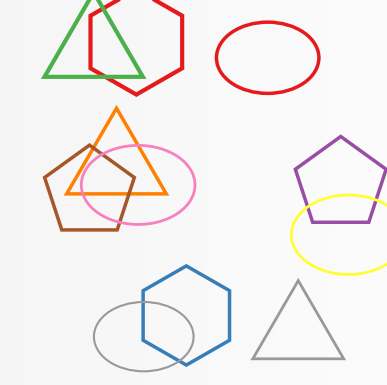[{"shape": "oval", "thickness": 2.5, "radius": 0.66, "center": [0.691, 0.85]}, {"shape": "hexagon", "thickness": 3, "radius": 0.68, "center": [0.352, 0.891]}, {"shape": "hexagon", "thickness": 2.5, "radius": 0.64, "center": [0.481, 0.181]}, {"shape": "triangle", "thickness": 3, "radius": 0.73, "center": [0.242, 0.874]}, {"shape": "pentagon", "thickness": 2.5, "radius": 0.62, "center": [0.879, 0.522]}, {"shape": "triangle", "thickness": 2.5, "radius": 0.74, "center": [0.301, 0.571]}, {"shape": "oval", "thickness": 2, "radius": 0.74, "center": [0.899, 0.39]}, {"shape": "pentagon", "thickness": 2.5, "radius": 0.61, "center": [0.231, 0.501]}, {"shape": "oval", "thickness": 2, "radius": 0.73, "center": [0.357, 0.52]}, {"shape": "oval", "thickness": 1.5, "radius": 0.64, "center": [0.371, 0.126]}, {"shape": "triangle", "thickness": 2, "radius": 0.68, "center": [0.77, 0.136]}]